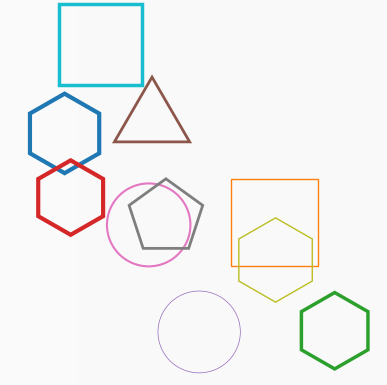[{"shape": "hexagon", "thickness": 3, "radius": 0.52, "center": [0.167, 0.653]}, {"shape": "square", "thickness": 1, "radius": 0.57, "center": [0.708, 0.423]}, {"shape": "hexagon", "thickness": 2.5, "radius": 0.5, "center": [0.864, 0.141]}, {"shape": "hexagon", "thickness": 3, "radius": 0.48, "center": [0.182, 0.487]}, {"shape": "circle", "thickness": 0.5, "radius": 0.53, "center": [0.514, 0.138]}, {"shape": "triangle", "thickness": 2, "radius": 0.56, "center": [0.392, 0.688]}, {"shape": "circle", "thickness": 1.5, "radius": 0.54, "center": [0.384, 0.416]}, {"shape": "pentagon", "thickness": 2, "radius": 0.5, "center": [0.428, 0.436]}, {"shape": "hexagon", "thickness": 1, "radius": 0.55, "center": [0.711, 0.325]}, {"shape": "square", "thickness": 2.5, "radius": 0.53, "center": [0.26, 0.884]}]